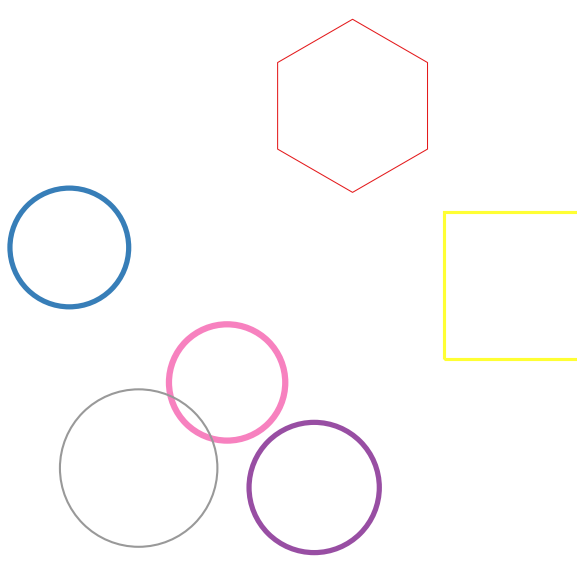[{"shape": "hexagon", "thickness": 0.5, "radius": 0.75, "center": [0.611, 0.816]}, {"shape": "circle", "thickness": 2.5, "radius": 0.51, "center": [0.12, 0.571]}, {"shape": "circle", "thickness": 2.5, "radius": 0.56, "center": [0.544, 0.155]}, {"shape": "square", "thickness": 1.5, "radius": 0.64, "center": [0.897, 0.505]}, {"shape": "circle", "thickness": 3, "radius": 0.5, "center": [0.393, 0.337]}, {"shape": "circle", "thickness": 1, "radius": 0.68, "center": [0.24, 0.189]}]